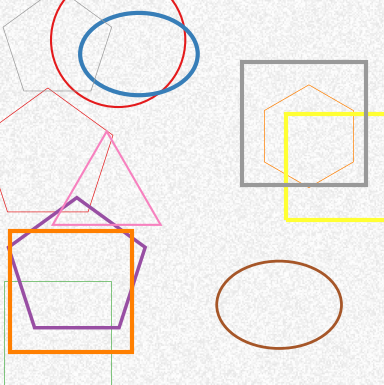[{"shape": "circle", "thickness": 1.5, "radius": 0.87, "center": [0.307, 0.896]}, {"shape": "pentagon", "thickness": 0.5, "radius": 0.89, "center": [0.124, 0.594]}, {"shape": "oval", "thickness": 3, "radius": 0.76, "center": [0.361, 0.86]}, {"shape": "square", "thickness": 0.5, "radius": 0.69, "center": [0.15, 0.133]}, {"shape": "pentagon", "thickness": 2.5, "radius": 0.93, "center": [0.2, 0.3]}, {"shape": "square", "thickness": 3, "radius": 0.79, "center": [0.185, 0.243]}, {"shape": "hexagon", "thickness": 0.5, "radius": 0.67, "center": [0.802, 0.646]}, {"shape": "square", "thickness": 3, "radius": 0.69, "center": [0.881, 0.566]}, {"shape": "oval", "thickness": 2, "radius": 0.81, "center": [0.725, 0.208]}, {"shape": "triangle", "thickness": 1.5, "radius": 0.81, "center": [0.277, 0.497]}, {"shape": "square", "thickness": 3, "radius": 0.8, "center": [0.79, 0.679]}, {"shape": "pentagon", "thickness": 0.5, "radius": 0.74, "center": [0.149, 0.884]}]